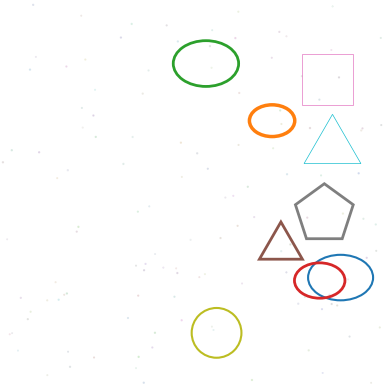[{"shape": "oval", "thickness": 1.5, "radius": 0.42, "center": [0.885, 0.279]}, {"shape": "oval", "thickness": 2.5, "radius": 0.29, "center": [0.707, 0.687]}, {"shape": "oval", "thickness": 2, "radius": 0.42, "center": [0.535, 0.835]}, {"shape": "oval", "thickness": 2, "radius": 0.33, "center": [0.83, 0.271]}, {"shape": "triangle", "thickness": 2, "radius": 0.32, "center": [0.73, 0.359]}, {"shape": "square", "thickness": 0.5, "radius": 0.33, "center": [0.85, 0.794]}, {"shape": "pentagon", "thickness": 2, "radius": 0.39, "center": [0.842, 0.444]}, {"shape": "circle", "thickness": 1.5, "radius": 0.32, "center": [0.562, 0.135]}, {"shape": "triangle", "thickness": 0.5, "radius": 0.43, "center": [0.864, 0.618]}]